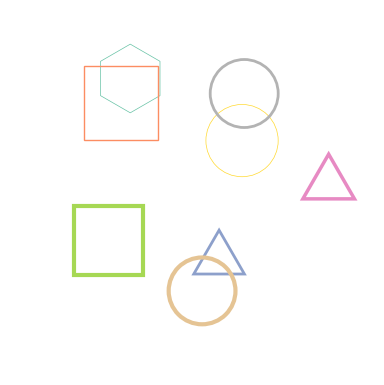[{"shape": "hexagon", "thickness": 0.5, "radius": 0.45, "center": [0.338, 0.796]}, {"shape": "square", "thickness": 1, "radius": 0.48, "center": [0.315, 0.732]}, {"shape": "triangle", "thickness": 2, "radius": 0.38, "center": [0.569, 0.326]}, {"shape": "triangle", "thickness": 2.5, "radius": 0.39, "center": [0.854, 0.522]}, {"shape": "square", "thickness": 3, "radius": 0.44, "center": [0.282, 0.375]}, {"shape": "circle", "thickness": 0.5, "radius": 0.47, "center": [0.629, 0.635]}, {"shape": "circle", "thickness": 3, "radius": 0.43, "center": [0.525, 0.244]}, {"shape": "circle", "thickness": 2, "radius": 0.44, "center": [0.634, 0.757]}]